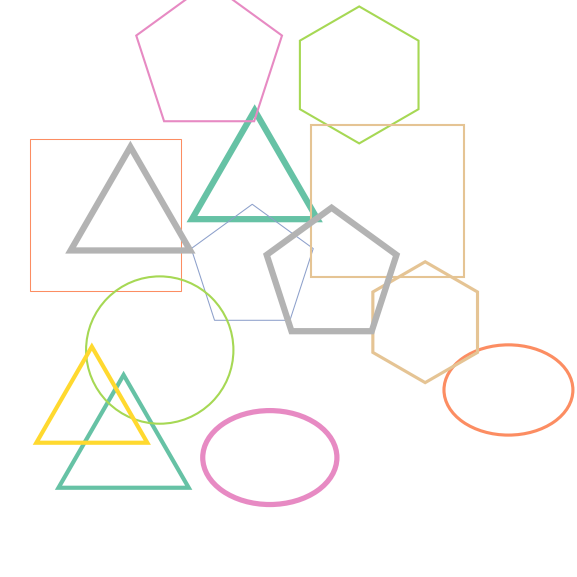[{"shape": "triangle", "thickness": 2, "radius": 0.65, "center": [0.214, 0.22]}, {"shape": "triangle", "thickness": 3, "radius": 0.63, "center": [0.441, 0.682]}, {"shape": "oval", "thickness": 1.5, "radius": 0.56, "center": [0.88, 0.324]}, {"shape": "square", "thickness": 0.5, "radius": 0.66, "center": [0.183, 0.627]}, {"shape": "pentagon", "thickness": 0.5, "radius": 0.56, "center": [0.437, 0.534]}, {"shape": "pentagon", "thickness": 1, "radius": 0.66, "center": [0.362, 0.897]}, {"shape": "oval", "thickness": 2.5, "radius": 0.58, "center": [0.467, 0.207]}, {"shape": "hexagon", "thickness": 1, "radius": 0.59, "center": [0.622, 0.869]}, {"shape": "circle", "thickness": 1, "radius": 0.64, "center": [0.277, 0.393]}, {"shape": "triangle", "thickness": 2, "radius": 0.55, "center": [0.159, 0.288]}, {"shape": "square", "thickness": 1, "radius": 0.66, "center": [0.671, 0.651]}, {"shape": "hexagon", "thickness": 1.5, "radius": 0.52, "center": [0.736, 0.441]}, {"shape": "pentagon", "thickness": 3, "radius": 0.59, "center": [0.574, 0.521]}, {"shape": "triangle", "thickness": 3, "radius": 0.6, "center": [0.226, 0.625]}]